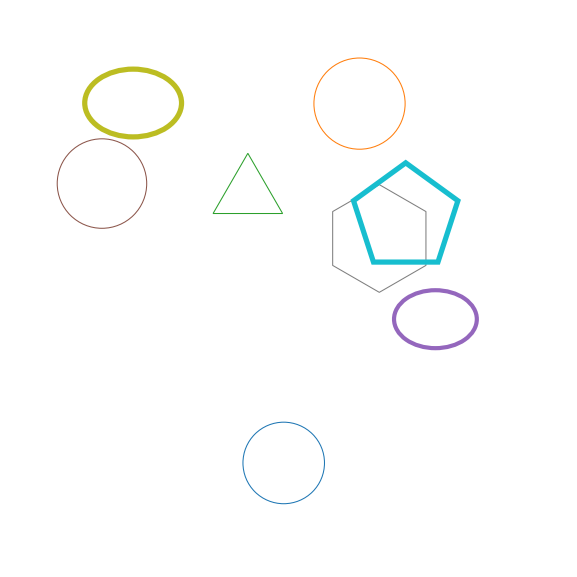[{"shape": "circle", "thickness": 0.5, "radius": 0.35, "center": [0.491, 0.197]}, {"shape": "circle", "thickness": 0.5, "radius": 0.39, "center": [0.623, 0.82]}, {"shape": "triangle", "thickness": 0.5, "radius": 0.35, "center": [0.429, 0.664]}, {"shape": "oval", "thickness": 2, "radius": 0.36, "center": [0.754, 0.446]}, {"shape": "circle", "thickness": 0.5, "radius": 0.39, "center": [0.177, 0.681]}, {"shape": "hexagon", "thickness": 0.5, "radius": 0.47, "center": [0.657, 0.586]}, {"shape": "oval", "thickness": 2.5, "radius": 0.42, "center": [0.231, 0.821]}, {"shape": "pentagon", "thickness": 2.5, "radius": 0.47, "center": [0.703, 0.622]}]